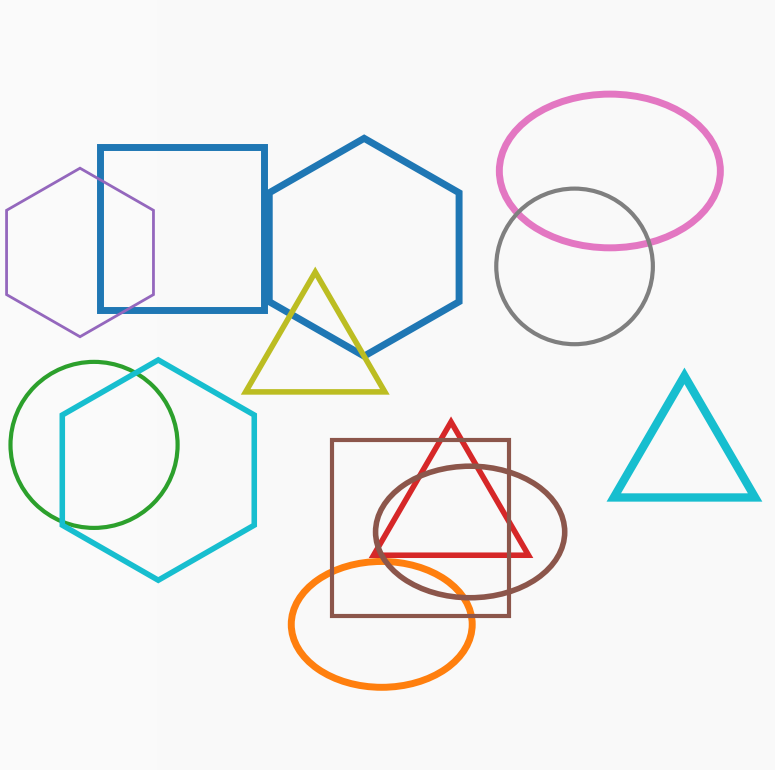[{"shape": "square", "thickness": 2.5, "radius": 0.53, "center": [0.235, 0.703]}, {"shape": "hexagon", "thickness": 2.5, "radius": 0.71, "center": [0.47, 0.679]}, {"shape": "oval", "thickness": 2.5, "radius": 0.58, "center": [0.493, 0.189]}, {"shape": "circle", "thickness": 1.5, "radius": 0.54, "center": [0.121, 0.422]}, {"shape": "triangle", "thickness": 2, "radius": 0.58, "center": [0.582, 0.337]}, {"shape": "hexagon", "thickness": 1, "radius": 0.55, "center": [0.103, 0.672]}, {"shape": "oval", "thickness": 2, "radius": 0.61, "center": [0.607, 0.309]}, {"shape": "square", "thickness": 1.5, "radius": 0.57, "center": [0.543, 0.314]}, {"shape": "oval", "thickness": 2.5, "radius": 0.71, "center": [0.787, 0.778]}, {"shape": "circle", "thickness": 1.5, "radius": 0.51, "center": [0.741, 0.654]}, {"shape": "triangle", "thickness": 2, "radius": 0.52, "center": [0.407, 0.543]}, {"shape": "hexagon", "thickness": 2, "radius": 0.72, "center": [0.204, 0.389]}, {"shape": "triangle", "thickness": 3, "radius": 0.53, "center": [0.883, 0.407]}]